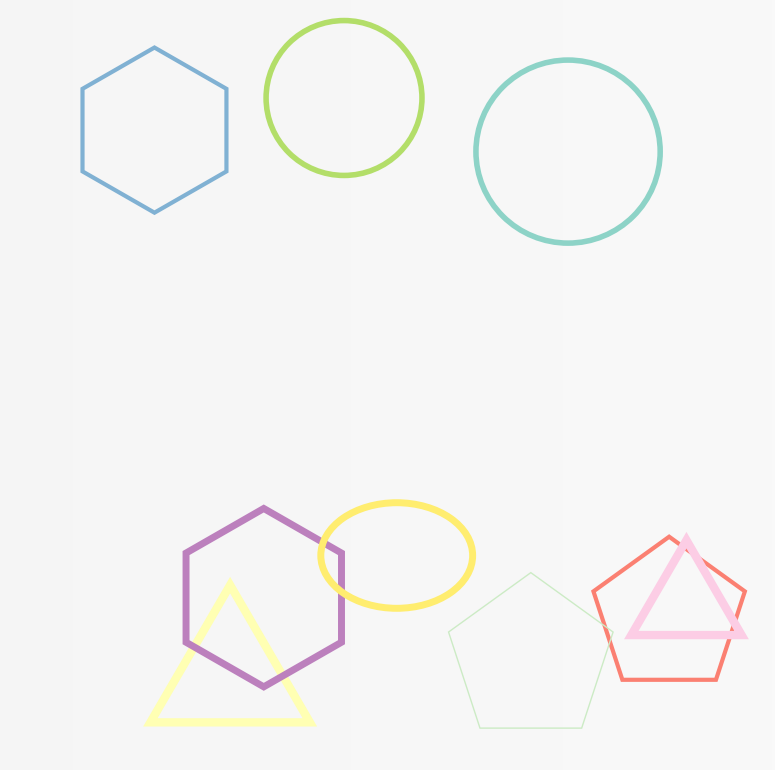[{"shape": "circle", "thickness": 2, "radius": 0.59, "center": [0.733, 0.803]}, {"shape": "triangle", "thickness": 3, "radius": 0.59, "center": [0.297, 0.121]}, {"shape": "pentagon", "thickness": 1.5, "radius": 0.51, "center": [0.863, 0.2]}, {"shape": "hexagon", "thickness": 1.5, "radius": 0.54, "center": [0.199, 0.831]}, {"shape": "circle", "thickness": 2, "radius": 0.5, "center": [0.444, 0.873]}, {"shape": "triangle", "thickness": 3, "radius": 0.41, "center": [0.886, 0.216]}, {"shape": "hexagon", "thickness": 2.5, "radius": 0.58, "center": [0.34, 0.224]}, {"shape": "pentagon", "thickness": 0.5, "radius": 0.56, "center": [0.685, 0.145]}, {"shape": "oval", "thickness": 2.5, "radius": 0.49, "center": [0.512, 0.279]}]